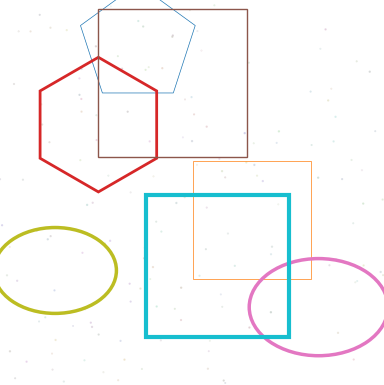[{"shape": "pentagon", "thickness": 0.5, "radius": 0.78, "center": [0.358, 0.885]}, {"shape": "square", "thickness": 0.5, "radius": 0.76, "center": [0.655, 0.428]}, {"shape": "hexagon", "thickness": 2, "radius": 0.87, "center": [0.256, 0.676]}, {"shape": "square", "thickness": 1, "radius": 0.96, "center": [0.448, 0.785]}, {"shape": "oval", "thickness": 2.5, "radius": 0.9, "center": [0.828, 0.202]}, {"shape": "oval", "thickness": 2.5, "radius": 0.8, "center": [0.143, 0.297]}, {"shape": "square", "thickness": 3, "radius": 0.93, "center": [0.565, 0.309]}]